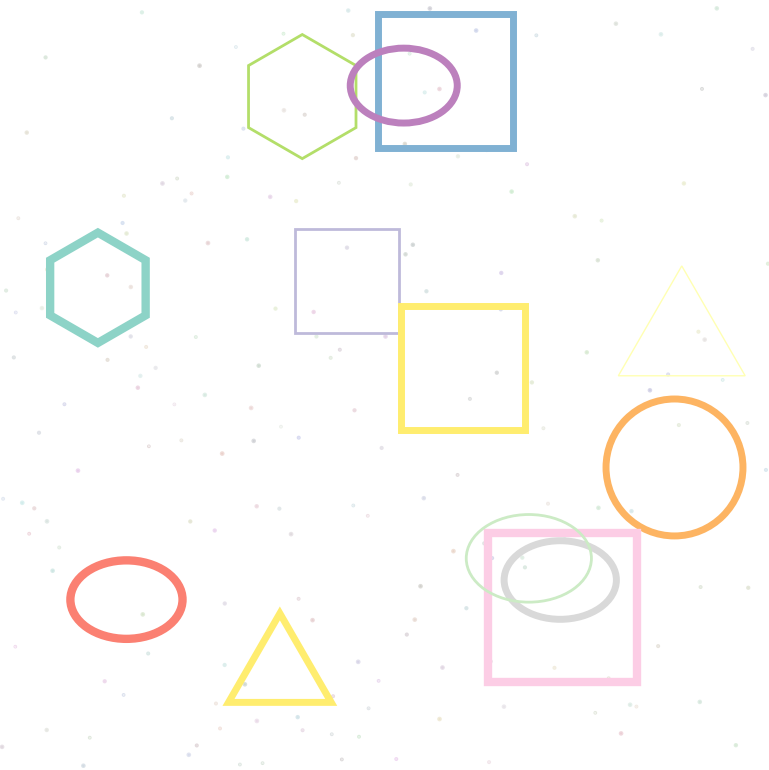[{"shape": "hexagon", "thickness": 3, "radius": 0.36, "center": [0.127, 0.626]}, {"shape": "triangle", "thickness": 0.5, "radius": 0.48, "center": [0.885, 0.56]}, {"shape": "square", "thickness": 1, "radius": 0.34, "center": [0.451, 0.636]}, {"shape": "oval", "thickness": 3, "radius": 0.36, "center": [0.164, 0.221]}, {"shape": "square", "thickness": 2.5, "radius": 0.44, "center": [0.578, 0.895]}, {"shape": "circle", "thickness": 2.5, "radius": 0.44, "center": [0.876, 0.393]}, {"shape": "hexagon", "thickness": 1, "radius": 0.4, "center": [0.393, 0.875]}, {"shape": "square", "thickness": 3, "radius": 0.48, "center": [0.731, 0.211]}, {"shape": "oval", "thickness": 2.5, "radius": 0.36, "center": [0.728, 0.247]}, {"shape": "oval", "thickness": 2.5, "radius": 0.35, "center": [0.524, 0.889]}, {"shape": "oval", "thickness": 1, "radius": 0.41, "center": [0.687, 0.275]}, {"shape": "square", "thickness": 2.5, "radius": 0.4, "center": [0.602, 0.522]}, {"shape": "triangle", "thickness": 2.5, "radius": 0.39, "center": [0.363, 0.126]}]